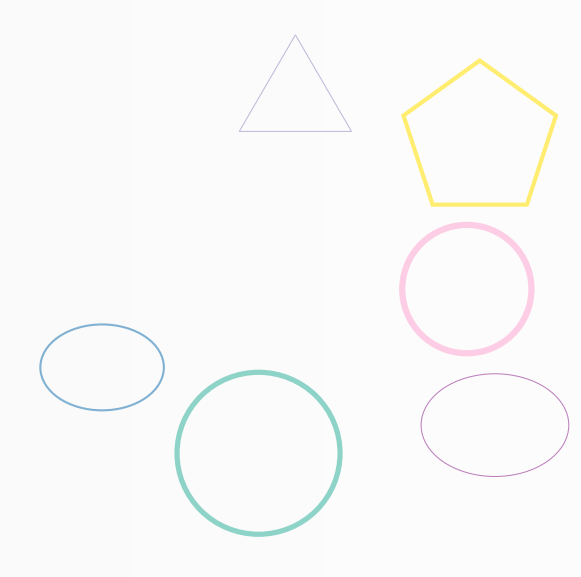[{"shape": "circle", "thickness": 2.5, "radius": 0.7, "center": [0.445, 0.214]}, {"shape": "triangle", "thickness": 0.5, "radius": 0.56, "center": [0.508, 0.827]}, {"shape": "oval", "thickness": 1, "radius": 0.53, "center": [0.176, 0.363]}, {"shape": "circle", "thickness": 3, "radius": 0.56, "center": [0.803, 0.499]}, {"shape": "oval", "thickness": 0.5, "radius": 0.64, "center": [0.852, 0.263]}, {"shape": "pentagon", "thickness": 2, "radius": 0.69, "center": [0.825, 0.756]}]